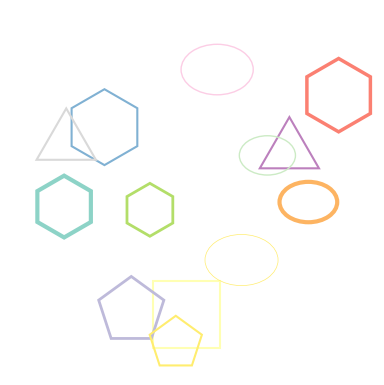[{"shape": "hexagon", "thickness": 3, "radius": 0.4, "center": [0.167, 0.463]}, {"shape": "square", "thickness": 1.5, "radius": 0.43, "center": [0.484, 0.182]}, {"shape": "pentagon", "thickness": 2, "radius": 0.44, "center": [0.341, 0.193]}, {"shape": "hexagon", "thickness": 2.5, "radius": 0.48, "center": [0.88, 0.753]}, {"shape": "hexagon", "thickness": 1.5, "radius": 0.49, "center": [0.271, 0.67]}, {"shape": "oval", "thickness": 3, "radius": 0.37, "center": [0.801, 0.475]}, {"shape": "hexagon", "thickness": 2, "radius": 0.34, "center": [0.389, 0.455]}, {"shape": "oval", "thickness": 1, "radius": 0.47, "center": [0.564, 0.819]}, {"shape": "triangle", "thickness": 1.5, "radius": 0.44, "center": [0.172, 0.629]}, {"shape": "triangle", "thickness": 1.5, "radius": 0.44, "center": [0.752, 0.607]}, {"shape": "oval", "thickness": 1, "radius": 0.36, "center": [0.695, 0.596]}, {"shape": "pentagon", "thickness": 1.5, "radius": 0.36, "center": [0.457, 0.108]}, {"shape": "oval", "thickness": 0.5, "radius": 0.47, "center": [0.627, 0.325]}]